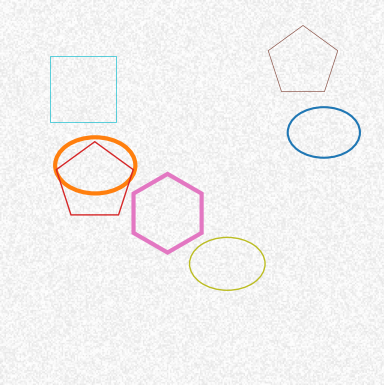[{"shape": "oval", "thickness": 1.5, "radius": 0.47, "center": [0.841, 0.656]}, {"shape": "oval", "thickness": 3, "radius": 0.52, "center": [0.247, 0.57]}, {"shape": "pentagon", "thickness": 1, "radius": 0.53, "center": [0.246, 0.527]}, {"shape": "pentagon", "thickness": 0.5, "radius": 0.47, "center": [0.787, 0.839]}, {"shape": "hexagon", "thickness": 3, "radius": 0.51, "center": [0.435, 0.446]}, {"shape": "oval", "thickness": 1, "radius": 0.49, "center": [0.59, 0.315]}, {"shape": "square", "thickness": 0.5, "radius": 0.43, "center": [0.215, 0.769]}]